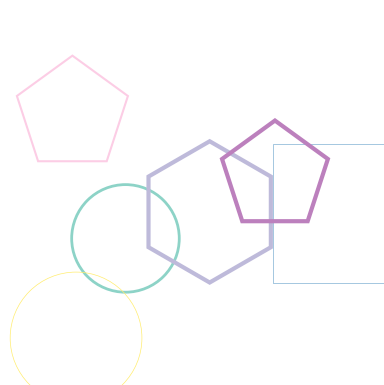[{"shape": "circle", "thickness": 2, "radius": 0.7, "center": [0.326, 0.381]}, {"shape": "hexagon", "thickness": 3, "radius": 0.92, "center": [0.545, 0.45]}, {"shape": "square", "thickness": 0.5, "radius": 0.9, "center": [0.889, 0.446]}, {"shape": "pentagon", "thickness": 1.5, "radius": 0.76, "center": [0.188, 0.704]}, {"shape": "pentagon", "thickness": 3, "radius": 0.72, "center": [0.714, 0.542]}, {"shape": "circle", "thickness": 0.5, "radius": 0.86, "center": [0.198, 0.122]}]